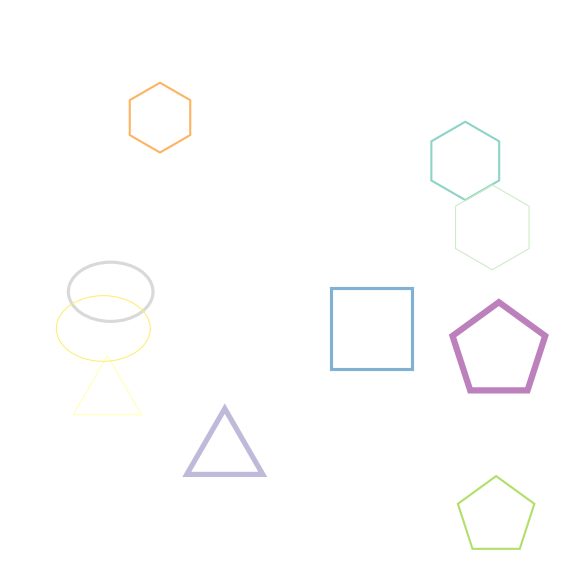[{"shape": "hexagon", "thickness": 1, "radius": 0.34, "center": [0.806, 0.721]}, {"shape": "triangle", "thickness": 0.5, "radius": 0.34, "center": [0.186, 0.315]}, {"shape": "triangle", "thickness": 2.5, "radius": 0.38, "center": [0.389, 0.216]}, {"shape": "square", "thickness": 1.5, "radius": 0.35, "center": [0.643, 0.431]}, {"shape": "hexagon", "thickness": 1, "radius": 0.3, "center": [0.277, 0.795]}, {"shape": "pentagon", "thickness": 1, "radius": 0.35, "center": [0.859, 0.105]}, {"shape": "oval", "thickness": 1.5, "radius": 0.37, "center": [0.192, 0.494]}, {"shape": "pentagon", "thickness": 3, "radius": 0.42, "center": [0.864, 0.391]}, {"shape": "hexagon", "thickness": 0.5, "radius": 0.37, "center": [0.852, 0.605]}, {"shape": "oval", "thickness": 0.5, "radius": 0.41, "center": [0.179, 0.43]}]